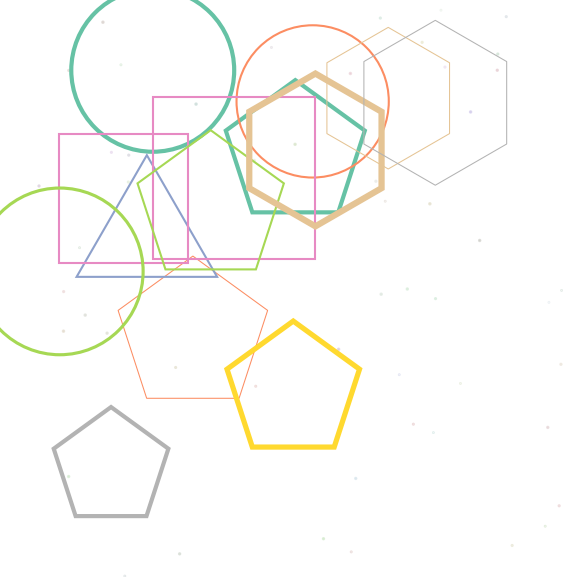[{"shape": "pentagon", "thickness": 2, "radius": 0.63, "center": [0.511, 0.734]}, {"shape": "circle", "thickness": 2, "radius": 0.71, "center": [0.264, 0.877]}, {"shape": "pentagon", "thickness": 0.5, "radius": 0.68, "center": [0.334, 0.42]}, {"shape": "circle", "thickness": 1, "radius": 0.66, "center": [0.541, 0.824]}, {"shape": "triangle", "thickness": 1, "radius": 0.7, "center": [0.254, 0.59]}, {"shape": "square", "thickness": 1, "radius": 0.56, "center": [0.214, 0.655]}, {"shape": "square", "thickness": 1, "radius": 0.7, "center": [0.405, 0.691]}, {"shape": "pentagon", "thickness": 1, "radius": 0.67, "center": [0.365, 0.64]}, {"shape": "circle", "thickness": 1.5, "radius": 0.72, "center": [0.103, 0.529]}, {"shape": "pentagon", "thickness": 2.5, "radius": 0.6, "center": [0.508, 0.323]}, {"shape": "hexagon", "thickness": 0.5, "radius": 0.61, "center": [0.672, 0.829]}, {"shape": "hexagon", "thickness": 3, "radius": 0.66, "center": [0.546, 0.739]}, {"shape": "pentagon", "thickness": 2, "radius": 0.52, "center": [0.192, 0.19]}, {"shape": "hexagon", "thickness": 0.5, "radius": 0.71, "center": [0.754, 0.821]}]